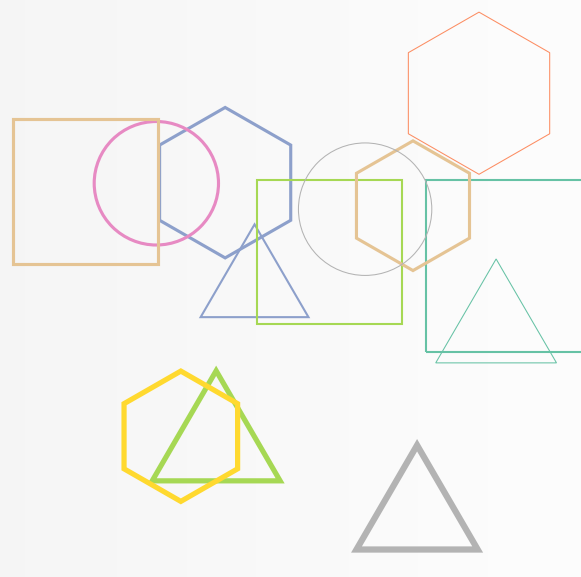[{"shape": "square", "thickness": 1, "radius": 0.74, "center": [0.881, 0.539]}, {"shape": "triangle", "thickness": 0.5, "radius": 0.6, "center": [0.854, 0.431]}, {"shape": "hexagon", "thickness": 0.5, "radius": 0.7, "center": [0.824, 0.838]}, {"shape": "triangle", "thickness": 1, "radius": 0.54, "center": [0.438, 0.504]}, {"shape": "hexagon", "thickness": 1.5, "radius": 0.65, "center": [0.387, 0.683]}, {"shape": "circle", "thickness": 1.5, "radius": 0.53, "center": [0.269, 0.682]}, {"shape": "triangle", "thickness": 2.5, "radius": 0.64, "center": [0.372, 0.23]}, {"shape": "square", "thickness": 1, "radius": 0.62, "center": [0.566, 0.562]}, {"shape": "hexagon", "thickness": 2.5, "radius": 0.56, "center": [0.311, 0.244]}, {"shape": "square", "thickness": 1.5, "radius": 0.62, "center": [0.147, 0.668]}, {"shape": "hexagon", "thickness": 1.5, "radius": 0.56, "center": [0.711, 0.643]}, {"shape": "triangle", "thickness": 3, "radius": 0.6, "center": [0.718, 0.108]}, {"shape": "circle", "thickness": 0.5, "radius": 0.57, "center": [0.628, 0.637]}]